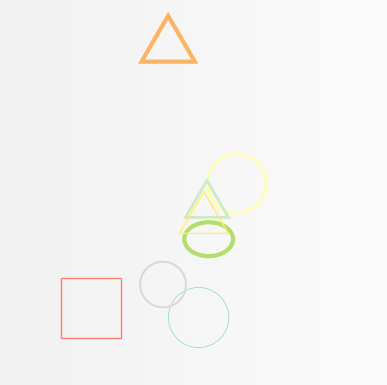[{"shape": "circle", "thickness": 0.5, "radius": 0.39, "center": [0.512, 0.175]}, {"shape": "circle", "thickness": 2, "radius": 0.38, "center": [0.611, 0.524]}, {"shape": "square", "thickness": 1, "radius": 0.39, "center": [0.235, 0.2]}, {"shape": "triangle", "thickness": 3, "radius": 0.4, "center": [0.434, 0.88]}, {"shape": "oval", "thickness": 3, "radius": 0.31, "center": [0.539, 0.379]}, {"shape": "circle", "thickness": 1.5, "radius": 0.3, "center": [0.421, 0.261]}, {"shape": "triangle", "thickness": 2, "radius": 0.32, "center": [0.534, 0.468]}, {"shape": "triangle", "thickness": 1, "radius": 0.36, "center": [0.526, 0.43]}]